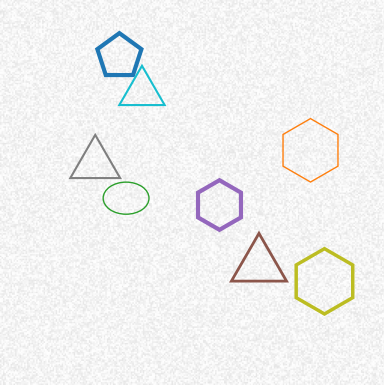[{"shape": "pentagon", "thickness": 3, "radius": 0.3, "center": [0.31, 0.854]}, {"shape": "hexagon", "thickness": 1, "radius": 0.41, "center": [0.806, 0.61]}, {"shape": "oval", "thickness": 1, "radius": 0.3, "center": [0.327, 0.485]}, {"shape": "hexagon", "thickness": 3, "radius": 0.32, "center": [0.57, 0.468]}, {"shape": "triangle", "thickness": 2, "radius": 0.41, "center": [0.673, 0.311]}, {"shape": "triangle", "thickness": 1.5, "radius": 0.37, "center": [0.247, 0.575]}, {"shape": "hexagon", "thickness": 2.5, "radius": 0.42, "center": [0.843, 0.269]}, {"shape": "triangle", "thickness": 1.5, "radius": 0.34, "center": [0.369, 0.761]}]